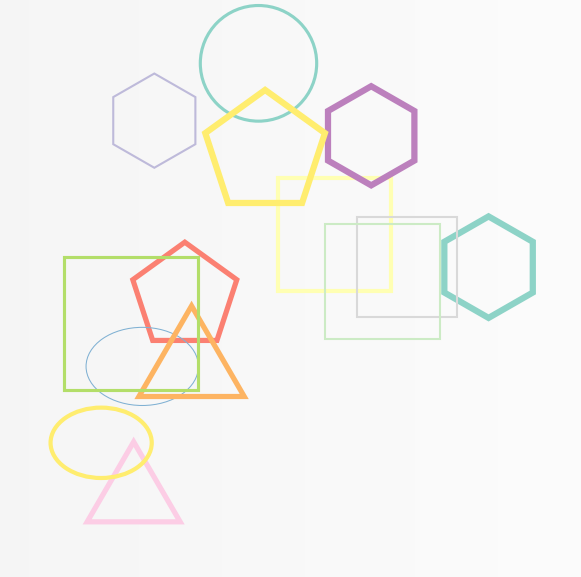[{"shape": "circle", "thickness": 1.5, "radius": 0.5, "center": [0.445, 0.889]}, {"shape": "hexagon", "thickness": 3, "radius": 0.44, "center": [0.841, 0.537]}, {"shape": "square", "thickness": 2, "radius": 0.49, "center": [0.575, 0.593]}, {"shape": "hexagon", "thickness": 1, "radius": 0.41, "center": [0.265, 0.79]}, {"shape": "pentagon", "thickness": 2.5, "radius": 0.47, "center": [0.318, 0.486]}, {"shape": "oval", "thickness": 0.5, "radius": 0.48, "center": [0.245, 0.365]}, {"shape": "triangle", "thickness": 2.5, "radius": 0.52, "center": [0.33, 0.365]}, {"shape": "square", "thickness": 1.5, "radius": 0.58, "center": [0.226, 0.439]}, {"shape": "triangle", "thickness": 2.5, "radius": 0.46, "center": [0.23, 0.142]}, {"shape": "square", "thickness": 1, "radius": 0.43, "center": [0.701, 0.537]}, {"shape": "hexagon", "thickness": 3, "radius": 0.43, "center": [0.639, 0.764]}, {"shape": "square", "thickness": 1, "radius": 0.5, "center": [0.658, 0.512]}, {"shape": "oval", "thickness": 2, "radius": 0.44, "center": [0.174, 0.232]}, {"shape": "pentagon", "thickness": 3, "radius": 0.54, "center": [0.456, 0.735]}]